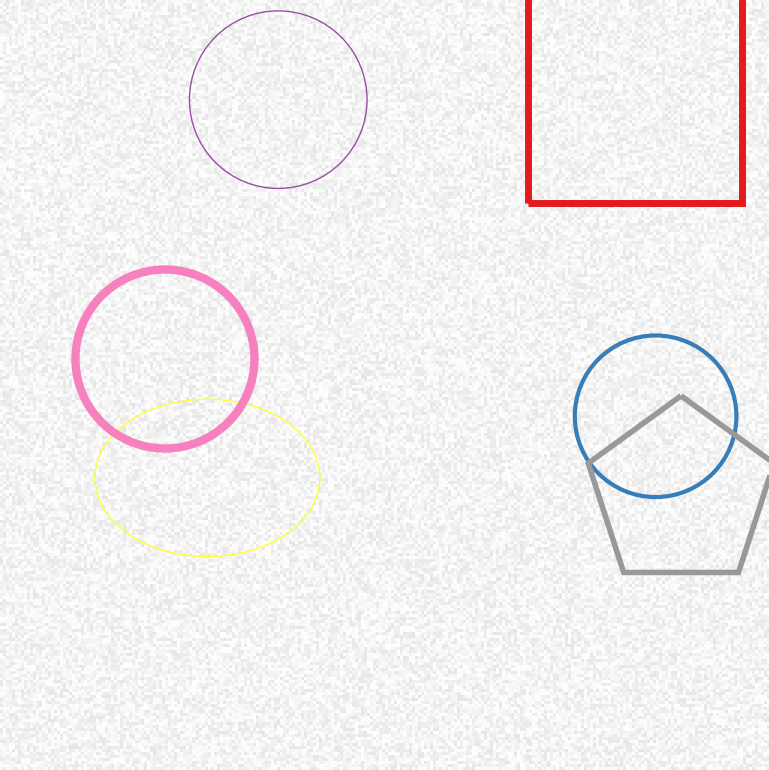[{"shape": "square", "thickness": 2.5, "radius": 0.69, "center": [0.825, 0.875]}, {"shape": "circle", "thickness": 1.5, "radius": 0.52, "center": [0.851, 0.459]}, {"shape": "circle", "thickness": 0.5, "radius": 0.58, "center": [0.361, 0.871]}, {"shape": "oval", "thickness": 0.5, "radius": 0.73, "center": [0.269, 0.379]}, {"shape": "circle", "thickness": 3, "radius": 0.58, "center": [0.214, 0.534]}, {"shape": "pentagon", "thickness": 2, "radius": 0.63, "center": [0.885, 0.359]}]